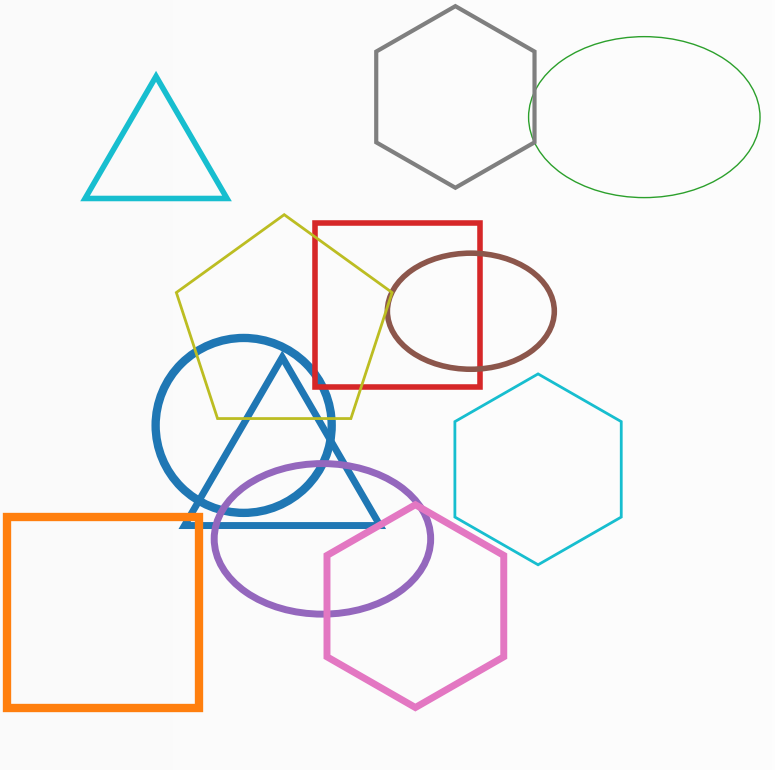[{"shape": "triangle", "thickness": 2.5, "radius": 0.73, "center": [0.364, 0.39]}, {"shape": "circle", "thickness": 3, "radius": 0.57, "center": [0.314, 0.448]}, {"shape": "square", "thickness": 3, "radius": 0.62, "center": [0.133, 0.204]}, {"shape": "oval", "thickness": 0.5, "radius": 0.75, "center": [0.831, 0.848]}, {"shape": "square", "thickness": 2, "radius": 0.53, "center": [0.513, 0.604]}, {"shape": "oval", "thickness": 2.5, "radius": 0.7, "center": [0.416, 0.3]}, {"shape": "oval", "thickness": 2, "radius": 0.54, "center": [0.608, 0.596]}, {"shape": "hexagon", "thickness": 2.5, "radius": 0.66, "center": [0.536, 0.213]}, {"shape": "hexagon", "thickness": 1.5, "radius": 0.59, "center": [0.588, 0.874]}, {"shape": "pentagon", "thickness": 1, "radius": 0.73, "center": [0.367, 0.575]}, {"shape": "hexagon", "thickness": 1, "radius": 0.62, "center": [0.694, 0.39]}, {"shape": "triangle", "thickness": 2, "radius": 0.53, "center": [0.201, 0.795]}]